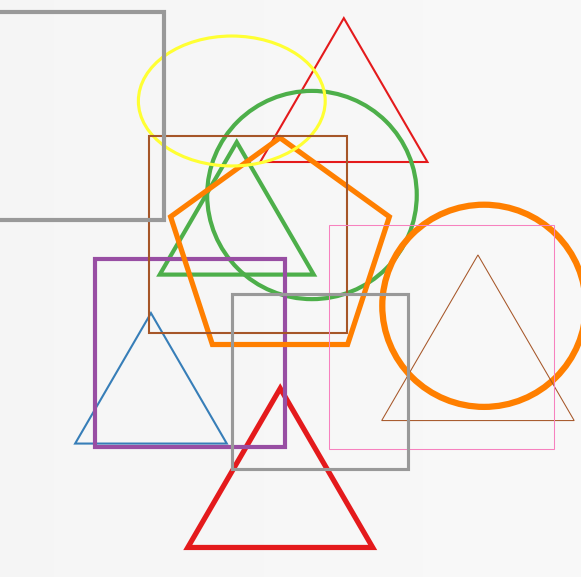[{"shape": "triangle", "thickness": 2.5, "radius": 0.92, "center": [0.482, 0.143]}, {"shape": "triangle", "thickness": 1, "radius": 0.83, "center": [0.592, 0.802]}, {"shape": "triangle", "thickness": 1, "radius": 0.75, "center": [0.26, 0.306]}, {"shape": "circle", "thickness": 2, "radius": 0.9, "center": [0.537, 0.661]}, {"shape": "triangle", "thickness": 2, "radius": 0.76, "center": [0.407, 0.6]}, {"shape": "square", "thickness": 2, "radius": 0.82, "center": [0.327, 0.388]}, {"shape": "circle", "thickness": 3, "radius": 0.88, "center": [0.833, 0.47]}, {"shape": "pentagon", "thickness": 2.5, "radius": 0.99, "center": [0.482, 0.563]}, {"shape": "oval", "thickness": 1.5, "radius": 0.8, "center": [0.399, 0.824]}, {"shape": "square", "thickness": 1, "radius": 0.85, "center": [0.427, 0.593]}, {"shape": "triangle", "thickness": 0.5, "radius": 0.96, "center": [0.822, 0.366]}, {"shape": "square", "thickness": 0.5, "radius": 0.97, "center": [0.759, 0.416]}, {"shape": "square", "thickness": 1.5, "radius": 0.76, "center": [0.55, 0.338]}, {"shape": "square", "thickness": 2, "radius": 0.9, "center": [0.102, 0.799]}]